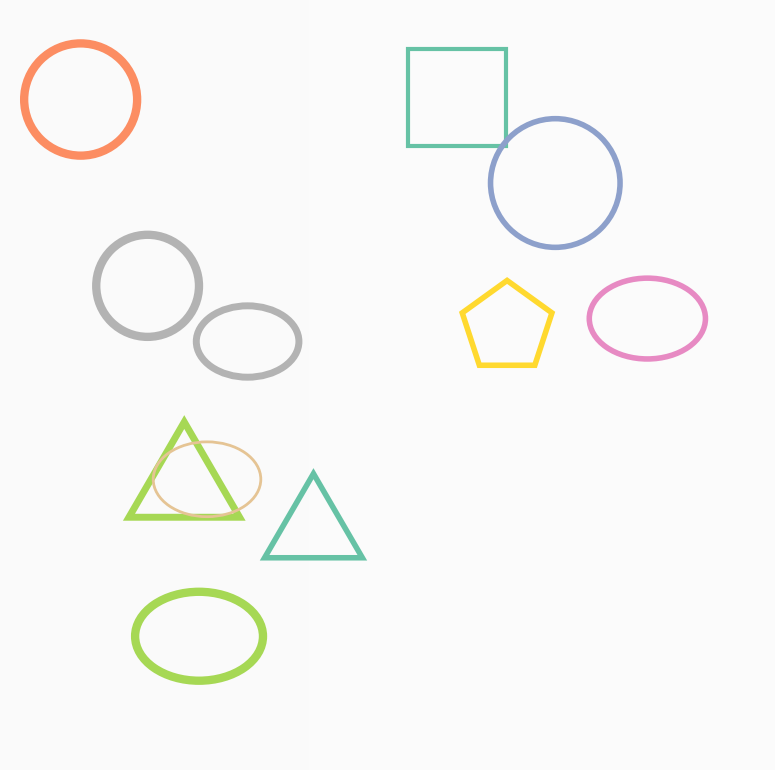[{"shape": "triangle", "thickness": 2, "radius": 0.36, "center": [0.404, 0.312]}, {"shape": "square", "thickness": 1.5, "radius": 0.32, "center": [0.59, 0.874]}, {"shape": "circle", "thickness": 3, "radius": 0.36, "center": [0.104, 0.871]}, {"shape": "circle", "thickness": 2, "radius": 0.42, "center": [0.717, 0.762]}, {"shape": "oval", "thickness": 2, "radius": 0.37, "center": [0.835, 0.586]}, {"shape": "triangle", "thickness": 2.5, "radius": 0.41, "center": [0.238, 0.369]}, {"shape": "oval", "thickness": 3, "radius": 0.41, "center": [0.257, 0.174]}, {"shape": "pentagon", "thickness": 2, "radius": 0.3, "center": [0.654, 0.575]}, {"shape": "oval", "thickness": 1, "radius": 0.35, "center": [0.267, 0.378]}, {"shape": "circle", "thickness": 3, "radius": 0.33, "center": [0.19, 0.629]}, {"shape": "oval", "thickness": 2.5, "radius": 0.33, "center": [0.319, 0.556]}]